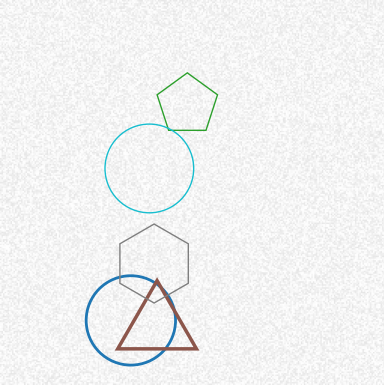[{"shape": "circle", "thickness": 2, "radius": 0.58, "center": [0.34, 0.168]}, {"shape": "pentagon", "thickness": 1, "radius": 0.41, "center": [0.487, 0.728]}, {"shape": "triangle", "thickness": 2.5, "radius": 0.59, "center": [0.408, 0.153]}, {"shape": "hexagon", "thickness": 1, "radius": 0.51, "center": [0.4, 0.315]}, {"shape": "circle", "thickness": 1, "radius": 0.58, "center": [0.388, 0.562]}]